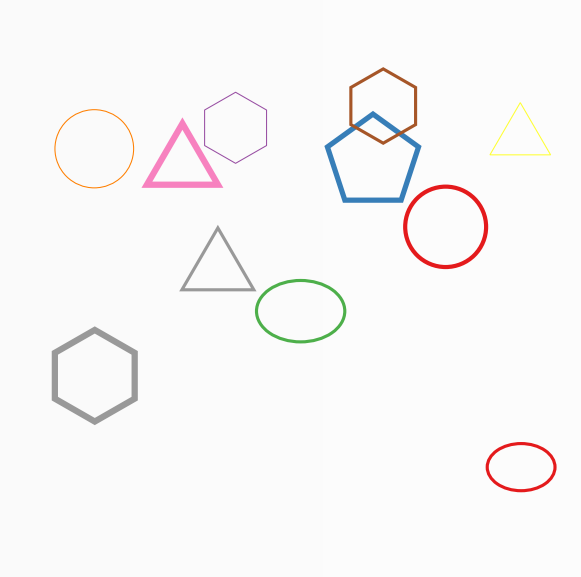[{"shape": "oval", "thickness": 1.5, "radius": 0.29, "center": [0.897, 0.19]}, {"shape": "circle", "thickness": 2, "radius": 0.35, "center": [0.767, 0.606]}, {"shape": "pentagon", "thickness": 2.5, "radius": 0.41, "center": [0.642, 0.719]}, {"shape": "oval", "thickness": 1.5, "radius": 0.38, "center": [0.517, 0.46]}, {"shape": "hexagon", "thickness": 0.5, "radius": 0.31, "center": [0.405, 0.778]}, {"shape": "circle", "thickness": 0.5, "radius": 0.34, "center": [0.162, 0.742]}, {"shape": "triangle", "thickness": 0.5, "radius": 0.3, "center": [0.895, 0.761]}, {"shape": "hexagon", "thickness": 1.5, "radius": 0.32, "center": [0.659, 0.816]}, {"shape": "triangle", "thickness": 3, "radius": 0.35, "center": [0.314, 0.715]}, {"shape": "hexagon", "thickness": 3, "radius": 0.4, "center": [0.163, 0.348]}, {"shape": "triangle", "thickness": 1.5, "radius": 0.36, "center": [0.375, 0.533]}]